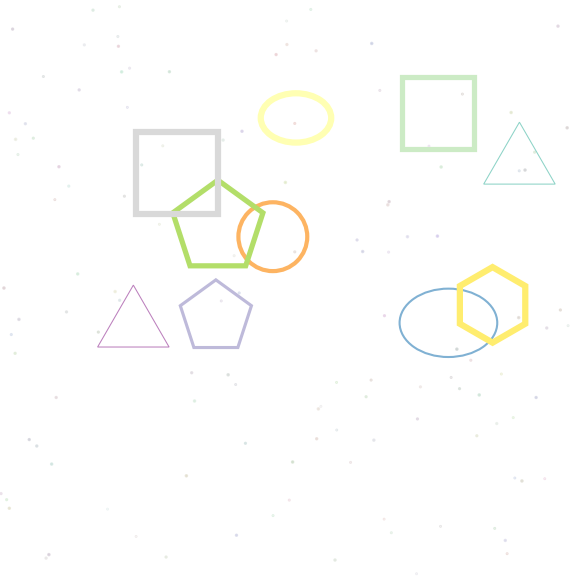[{"shape": "triangle", "thickness": 0.5, "radius": 0.36, "center": [0.899, 0.716]}, {"shape": "oval", "thickness": 3, "radius": 0.31, "center": [0.513, 0.795]}, {"shape": "pentagon", "thickness": 1.5, "radius": 0.32, "center": [0.374, 0.45]}, {"shape": "oval", "thickness": 1, "radius": 0.42, "center": [0.776, 0.44]}, {"shape": "circle", "thickness": 2, "radius": 0.3, "center": [0.472, 0.589]}, {"shape": "pentagon", "thickness": 2.5, "radius": 0.41, "center": [0.377, 0.605]}, {"shape": "square", "thickness": 3, "radius": 0.35, "center": [0.306, 0.699]}, {"shape": "triangle", "thickness": 0.5, "radius": 0.36, "center": [0.231, 0.434]}, {"shape": "square", "thickness": 2.5, "radius": 0.31, "center": [0.758, 0.804]}, {"shape": "hexagon", "thickness": 3, "radius": 0.33, "center": [0.853, 0.471]}]